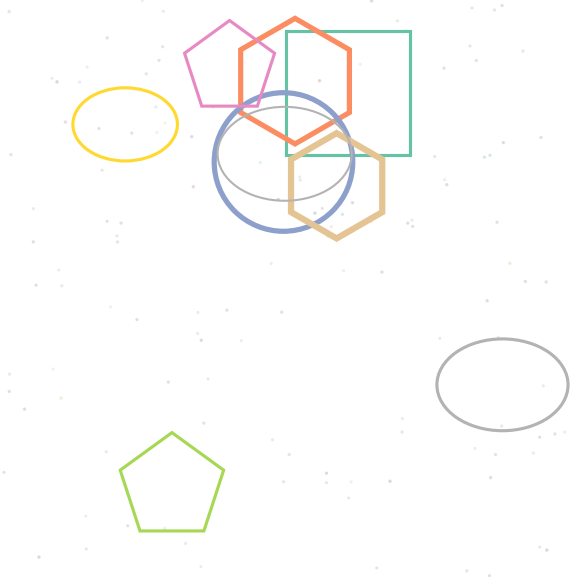[{"shape": "square", "thickness": 1.5, "radius": 0.54, "center": [0.603, 0.838]}, {"shape": "hexagon", "thickness": 2.5, "radius": 0.54, "center": [0.511, 0.859]}, {"shape": "circle", "thickness": 2.5, "radius": 0.6, "center": [0.491, 0.719]}, {"shape": "pentagon", "thickness": 1.5, "radius": 0.41, "center": [0.398, 0.882]}, {"shape": "pentagon", "thickness": 1.5, "radius": 0.47, "center": [0.298, 0.156]}, {"shape": "oval", "thickness": 1.5, "radius": 0.45, "center": [0.217, 0.784]}, {"shape": "hexagon", "thickness": 3, "radius": 0.46, "center": [0.583, 0.677]}, {"shape": "oval", "thickness": 1, "radius": 0.58, "center": [0.493, 0.733]}, {"shape": "oval", "thickness": 1.5, "radius": 0.57, "center": [0.87, 0.333]}]